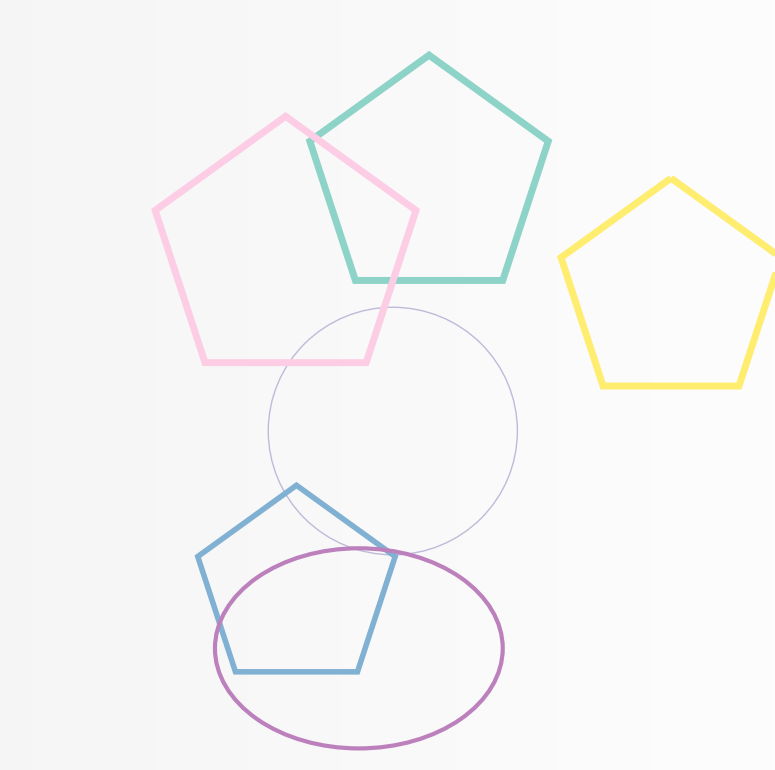[{"shape": "pentagon", "thickness": 2.5, "radius": 0.81, "center": [0.554, 0.767]}, {"shape": "circle", "thickness": 0.5, "radius": 0.8, "center": [0.507, 0.44]}, {"shape": "pentagon", "thickness": 2, "radius": 0.67, "center": [0.383, 0.236]}, {"shape": "pentagon", "thickness": 2.5, "radius": 0.88, "center": [0.369, 0.672]}, {"shape": "oval", "thickness": 1.5, "radius": 0.93, "center": [0.463, 0.158]}, {"shape": "pentagon", "thickness": 2.5, "radius": 0.75, "center": [0.866, 0.619]}]